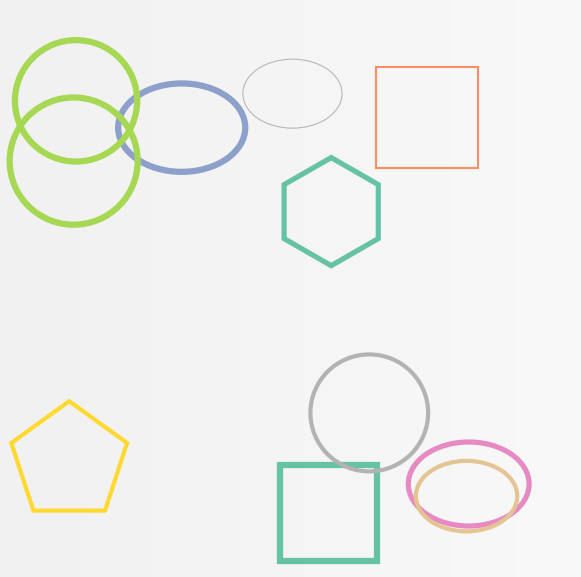[{"shape": "hexagon", "thickness": 2.5, "radius": 0.47, "center": [0.57, 0.633]}, {"shape": "square", "thickness": 3, "radius": 0.41, "center": [0.565, 0.111]}, {"shape": "square", "thickness": 1, "radius": 0.44, "center": [0.735, 0.796]}, {"shape": "oval", "thickness": 3, "radius": 0.55, "center": [0.313, 0.778]}, {"shape": "oval", "thickness": 2.5, "radius": 0.52, "center": [0.806, 0.161]}, {"shape": "circle", "thickness": 3, "radius": 0.55, "center": [0.127, 0.72]}, {"shape": "circle", "thickness": 3, "radius": 0.53, "center": [0.131, 0.825]}, {"shape": "pentagon", "thickness": 2, "radius": 0.52, "center": [0.119, 0.2]}, {"shape": "oval", "thickness": 2, "radius": 0.44, "center": [0.803, 0.14]}, {"shape": "circle", "thickness": 2, "radius": 0.51, "center": [0.635, 0.284]}, {"shape": "oval", "thickness": 0.5, "radius": 0.43, "center": [0.503, 0.837]}]